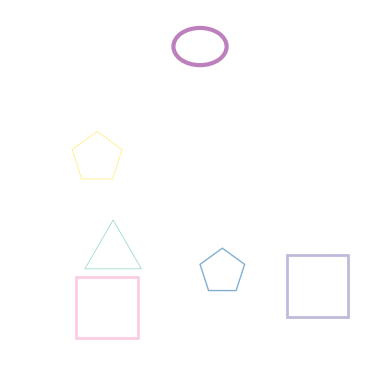[{"shape": "triangle", "thickness": 0.5, "radius": 0.42, "center": [0.294, 0.344]}, {"shape": "square", "thickness": 2, "radius": 0.4, "center": [0.825, 0.256]}, {"shape": "pentagon", "thickness": 1, "radius": 0.3, "center": [0.578, 0.295]}, {"shape": "square", "thickness": 2, "radius": 0.4, "center": [0.278, 0.201]}, {"shape": "oval", "thickness": 3, "radius": 0.35, "center": [0.52, 0.879]}, {"shape": "pentagon", "thickness": 0.5, "radius": 0.34, "center": [0.252, 0.59]}]